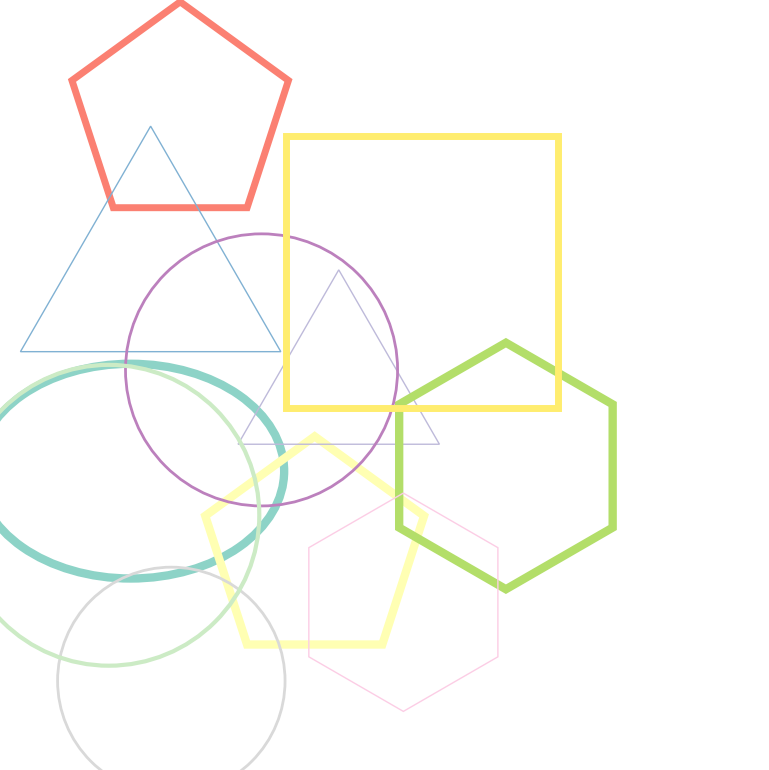[{"shape": "oval", "thickness": 3, "radius": 1.0, "center": [0.17, 0.388]}, {"shape": "pentagon", "thickness": 3, "radius": 0.75, "center": [0.409, 0.284]}, {"shape": "triangle", "thickness": 0.5, "radius": 0.75, "center": [0.44, 0.499]}, {"shape": "pentagon", "thickness": 2.5, "radius": 0.74, "center": [0.234, 0.85]}, {"shape": "triangle", "thickness": 0.5, "radius": 0.98, "center": [0.196, 0.641]}, {"shape": "hexagon", "thickness": 3, "radius": 0.8, "center": [0.657, 0.395]}, {"shape": "hexagon", "thickness": 0.5, "radius": 0.71, "center": [0.524, 0.218]}, {"shape": "circle", "thickness": 1, "radius": 0.74, "center": [0.222, 0.116]}, {"shape": "circle", "thickness": 1, "radius": 0.88, "center": [0.34, 0.52]}, {"shape": "circle", "thickness": 1.5, "radius": 0.98, "center": [0.141, 0.331]}, {"shape": "square", "thickness": 2.5, "radius": 0.88, "center": [0.548, 0.646]}]